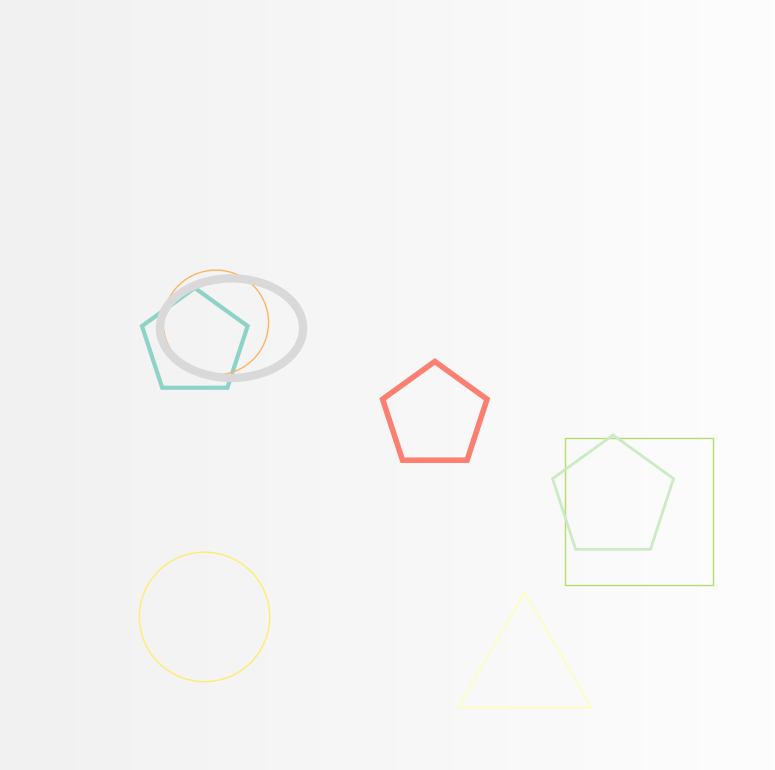[{"shape": "pentagon", "thickness": 1.5, "radius": 0.36, "center": [0.251, 0.554]}, {"shape": "triangle", "thickness": 0.5, "radius": 0.5, "center": [0.677, 0.131]}, {"shape": "pentagon", "thickness": 2, "radius": 0.35, "center": [0.561, 0.46]}, {"shape": "circle", "thickness": 0.5, "radius": 0.34, "center": [0.279, 0.581]}, {"shape": "square", "thickness": 0.5, "radius": 0.48, "center": [0.824, 0.336]}, {"shape": "oval", "thickness": 3, "radius": 0.46, "center": [0.299, 0.574]}, {"shape": "pentagon", "thickness": 1, "radius": 0.41, "center": [0.791, 0.353]}, {"shape": "circle", "thickness": 0.5, "radius": 0.42, "center": [0.264, 0.199]}]